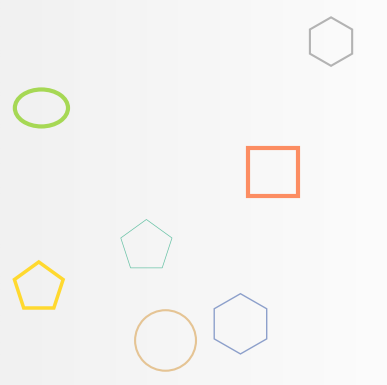[{"shape": "pentagon", "thickness": 0.5, "radius": 0.35, "center": [0.378, 0.36]}, {"shape": "square", "thickness": 3, "radius": 0.32, "center": [0.705, 0.553]}, {"shape": "hexagon", "thickness": 1, "radius": 0.39, "center": [0.621, 0.159]}, {"shape": "oval", "thickness": 3, "radius": 0.34, "center": [0.107, 0.72]}, {"shape": "pentagon", "thickness": 2.5, "radius": 0.33, "center": [0.1, 0.253]}, {"shape": "circle", "thickness": 1.5, "radius": 0.39, "center": [0.427, 0.116]}, {"shape": "hexagon", "thickness": 1.5, "radius": 0.31, "center": [0.854, 0.892]}]